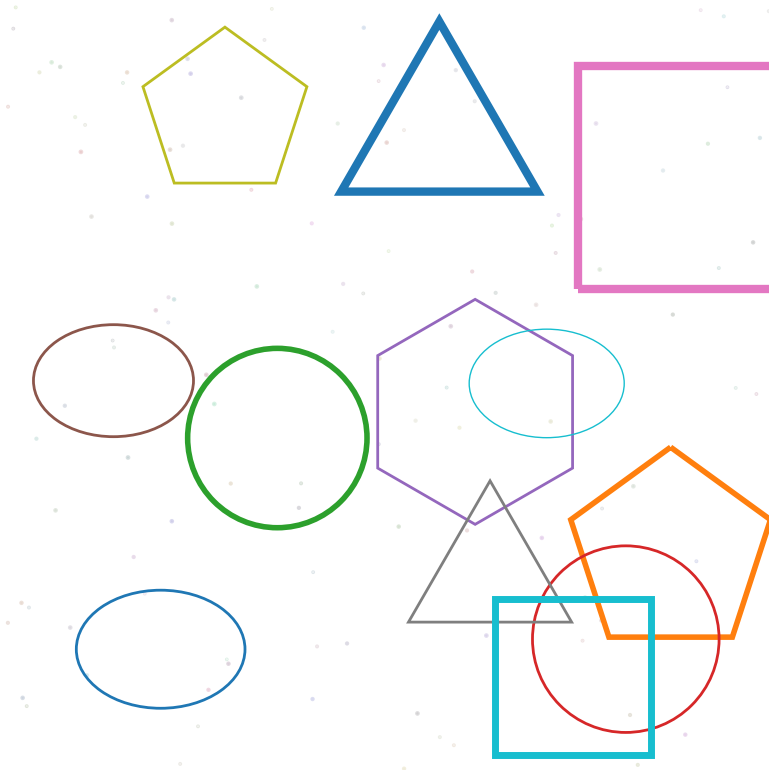[{"shape": "triangle", "thickness": 3, "radius": 0.74, "center": [0.571, 0.825]}, {"shape": "oval", "thickness": 1, "radius": 0.55, "center": [0.209, 0.157]}, {"shape": "pentagon", "thickness": 2, "radius": 0.68, "center": [0.871, 0.283]}, {"shape": "circle", "thickness": 2, "radius": 0.58, "center": [0.36, 0.431]}, {"shape": "circle", "thickness": 1, "radius": 0.61, "center": [0.813, 0.17]}, {"shape": "hexagon", "thickness": 1, "radius": 0.73, "center": [0.617, 0.465]}, {"shape": "oval", "thickness": 1, "radius": 0.52, "center": [0.147, 0.506]}, {"shape": "square", "thickness": 3, "radius": 0.72, "center": [0.896, 0.77]}, {"shape": "triangle", "thickness": 1, "radius": 0.61, "center": [0.636, 0.253]}, {"shape": "pentagon", "thickness": 1, "radius": 0.56, "center": [0.292, 0.853]}, {"shape": "oval", "thickness": 0.5, "radius": 0.5, "center": [0.71, 0.502]}, {"shape": "square", "thickness": 2.5, "radius": 0.5, "center": [0.744, 0.121]}]